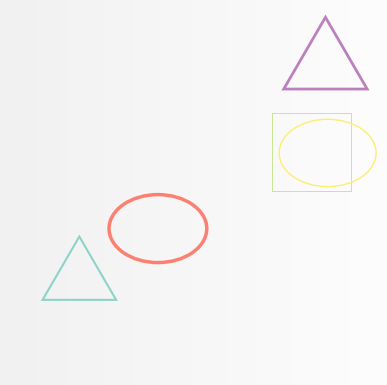[{"shape": "triangle", "thickness": 1.5, "radius": 0.55, "center": [0.205, 0.276]}, {"shape": "oval", "thickness": 2.5, "radius": 0.63, "center": [0.408, 0.406]}, {"shape": "square", "thickness": 0.5, "radius": 0.51, "center": [0.805, 0.605]}, {"shape": "triangle", "thickness": 2, "radius": 0.62, "center": [0.84, 0.831]}, {"shape": "oval", "thickness": 1, "radius": 0.63, "center": [0.845, 0.603]}]